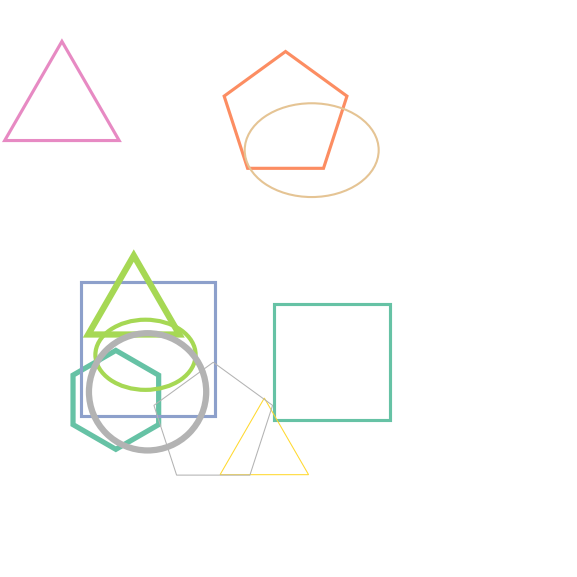[{"shape": "hexagon", "thickness": 2.5, "radius": 0.43, "center": [0.201, 0.307]}, {"shape": "square", "thickness": 1.5, "radius": 0.5, "center": [0.575, 0.372]}, {"shape": "pentagon", "thickness": 1.5, "radius": 0.56, "center": [0.494, 0.798]}, {"shape": "square", "thickness": 1.5, "radius": 0.58, "center": [0.256, 0.395]}, {"shape": "triangle", "thickness": 1.5, "radius": 0.57, "center": [0.107, 0.813]}, {"shape": "oval", "thickness": 2, "radius": 0.43, "center": [0.252, 0.385]}, {"shape": "triangle", "thickness": 3, "radius": 0.46, "center": [0.232, 0.465]}, {"shape": "triangle", "thickness": 0.5, "radius": 0.44, "center": [0.458, 0.221]}, {"shape": "oval", "thickness": 1, "radius": 0.58, "center": [0.54, 0.739]}, {"shape": "pentagon", "thickness": 0.5, "radius": 0.54, "center": [0.369, 0.264]}, {"shape": "circle", "thickness": 3, "radius": 0.51, "center": [0.256, 0.321]}]